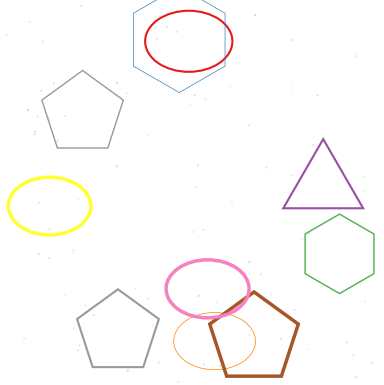[{"shape": "oval", "thickness": 1.5, "radius": 0.57, "center": [0.49, 0.893]}, {"shape": "hexagon", "thickness": 0.5, "radius": 0.69, "center": [0.466, 0.897]}, {"shape": "hexagon", "thickness": 1, "radius": 0.52, "center": [0.882, 0.341]}, {"shape": "triangle", "thickness": 1.5, "radius": 0.6, "center": [0.84, 0.519]}, {"shape": "oval", "thickness": 0.5, "radius": 0.53, "center": [0.557, 0.114]}, {"shape": "oval", "thickness": 2.5, "radius": 0.54, "center": [0.129, 0.465]}, {"shape": "pentagon", "thickness": 2.5, "radius": 0.6, "center": [0.66, 0.121]}, {"shape": "oval", "thickness": 2.5, "radius": 0.54, "center": [0.539, 0.25]}, {"shape": "pentagon", "thickness": 1.5, "radius": 0.56, "center": [0.306, 0.137]}, {"shape": "pentagon", "thickness": 1, "radius": 0.56, "center": [0.215, 0.706]}]